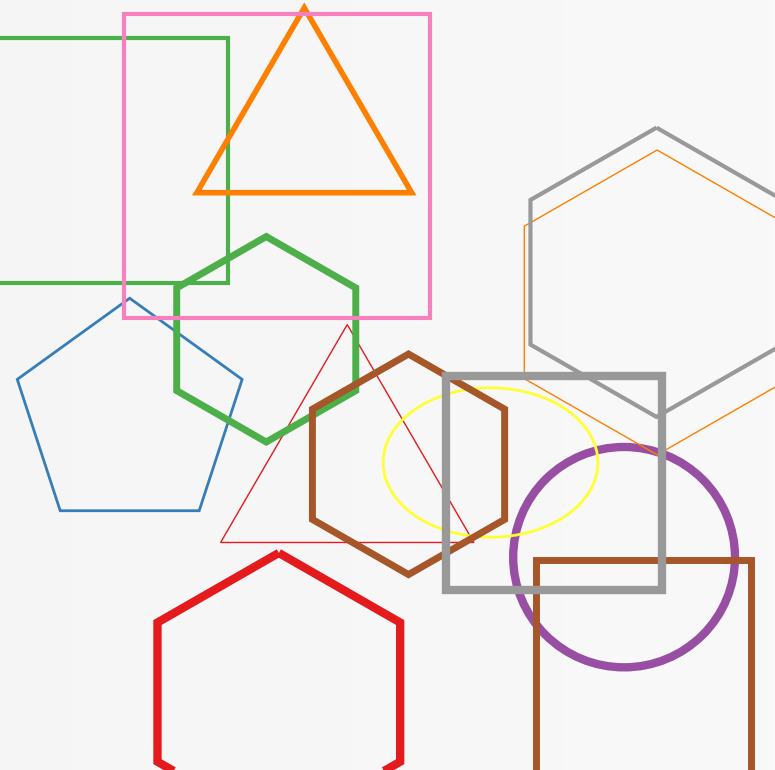[{"shape": "triangle", "thickness": 0.5, "radius": 0.94, "center": [0.448, 0.39]}, {"shape": "hexagon", "thickness": 3, "radius": 0.9, "center": [0.36, 0.101]}, {"shape": "pentagon", "thickness": 1, "radius": 0.76, "center": [0.167, 0.46]}, {"shape": "square", "thickness": 1.5, "radius": 0.8, "center": [0.135, 0.792]}, {"shape": "hexagon", "thickness": 2.5, "radius": 0.67, "center": [0.344, 0.559]}, {"shape": "circle", "thickness": 3, "radius": 0.72, "center": [0.805, 0.276]}, {"shape": "hexagon", "thickness": 0.5, "radius": 0.99, "center": [0.848, 0.607]}, {"shape": "triangle", "thickness": 2, "radius": 0.8, "center": [0.393, 0.83]}, {"shape": "oval", "thickness": 1, "radius": 0.69, "center": [0.633, 0.399]}, {"shape": "square", "thickness": 2.5, "radius": 0.69, "center": [0.83, 0.135]}, {"shape": "hexagon", "thickness": 2.5, "radius": 0.72, "center": [0.527, 0.397]}, {"shape": "square", "thickness": 1.5, "radius": 0.99, "center": [0.357, 0.785]}, {"shape": "hexagon", "thickness": 1.5, "radius": 0.94, "center": [0.847, 0.646]}, {"shape": "square", "thickness": 3, "radius": 0.7, "center": [0.715, 0.373]}]